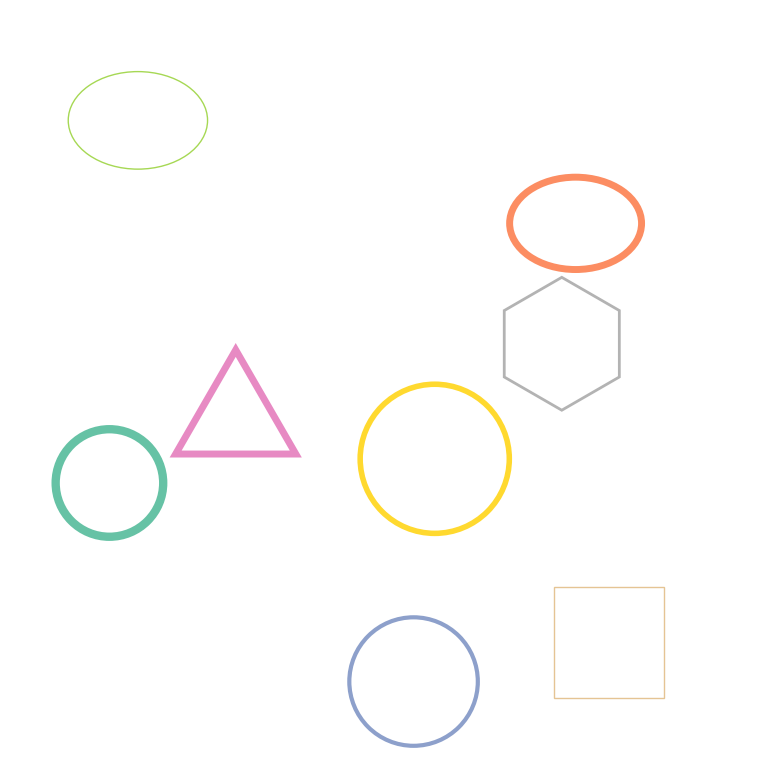[{"shape": "circle", "thickness": 3, "radius": 0.35, "center": [0.142, 0.373]}, {"shape": "oval", "thickness": 2.5, "radius": 0.43, "center": [0.748, 0.71]}, {"shape": "circle", "thickness": 1.5, "radius": 0.42, "center": [0.537, 0.115]}, {"shape": "triangle", "thickness": 2.5, "radius": 0.45, "center": [0.306, 0.455]}, {"shape": "oval", "thickness": 0.5, "radius": 0.45, "center": [0.179, 0.844]}, {"shape": "circle", "thickness": 2, "radius": 0.48, "center": [0.565, 0.404]}, {"shape": "square", "thickness": 0.5, "radius": 0.36, "center": [0.791, 0.166]}, {"shape": "hexagon", "thickness": 1, "radius": 0.43, "center": [0.73, 0.554]}]